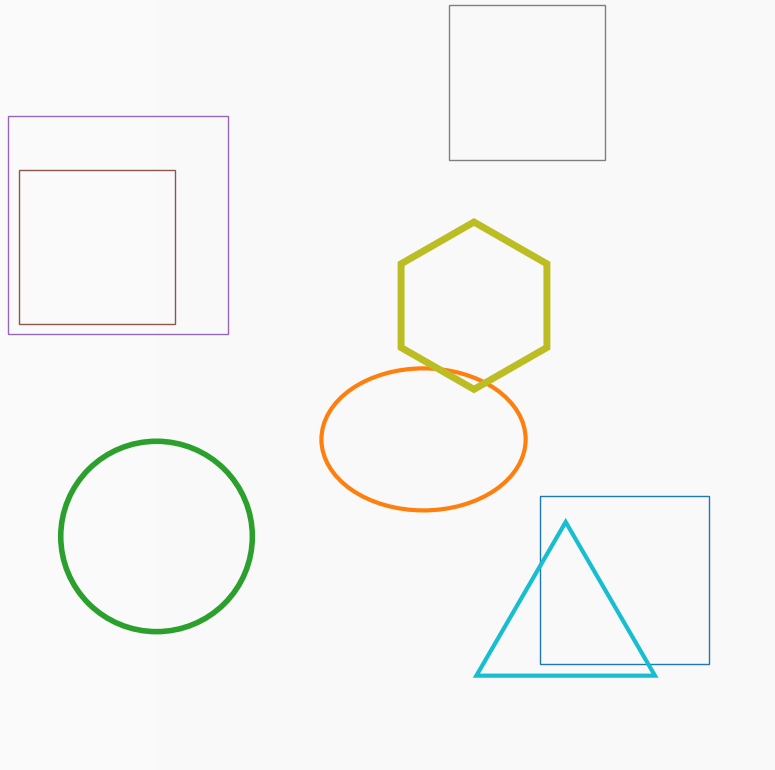[{"shape": "square", "thickness": 0.5, "radius": 0.54, "center": [0.806, 0.247]}, {"shape": "oval", "thickness": 1.5, "radius": 0.66, "center": [0.546, 0.429]}, {"shape": "circle", "thickness": 2, "radius": 0.62, "center": [0.202, 0.303]}, {"shape": "square", "thickness": 0.5, "radius": 0.71, "center": [0.153, 0.708]}, {"shape": "square", "thickness": 0.5, "radius": 0.5, "center": [0.125, 0.679]}, {"shape": "square", "thickness": 0.5, "radius": 0.5, "center": [0.68, 0.892]}, {"shape": "hexagon", "thickness": 2.5, "radius": 0.54, "center": [0.612, 0.603]}, {"shape": "triangle", "thickness": 1.5, "radius": 0.67, "center": [0.73, 0.189]}]